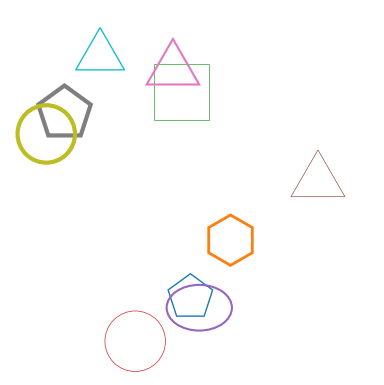[{"shape": "pentagon", "thickness": 1, "radius": 0.3, "center": [0.494, 0.228]}, {"shape": "hexagon", "thickness": 2, "radius": 0.33, "center": [0.599, 0.376]}, {"shape": "square", "thickness": 0.5, "radius": 0.36, "center": [0.471, 0.761]}, {"shape": "circle", "thickness": 0.5, "radius": 0.39, "center": [0.351, 0.114]}, {"shape": "oval", "thickness": 1.5, "radius": 0.42, "center": [0.518, 0.201]}, {"shape": "triangle", "thickness": 0.5, "radius": 0.4, "center": [0.826, 0.53]}, {"shape": "triangle", "thickness": 1.5, "radius": 0.39, "center": [0.449, 0.82]}, {"shape": "pentagon", "thickness": 3, "radius": 0.36, "center": [0.168, 0.706]}, {"shape": "circle", "thickness": 3, "radius": 0.37, "center": [0.12, 0.652]}, {"shape": "triangle", "thickness": 1, "radius": 0.37, "center": [0.26, 0.855]}]